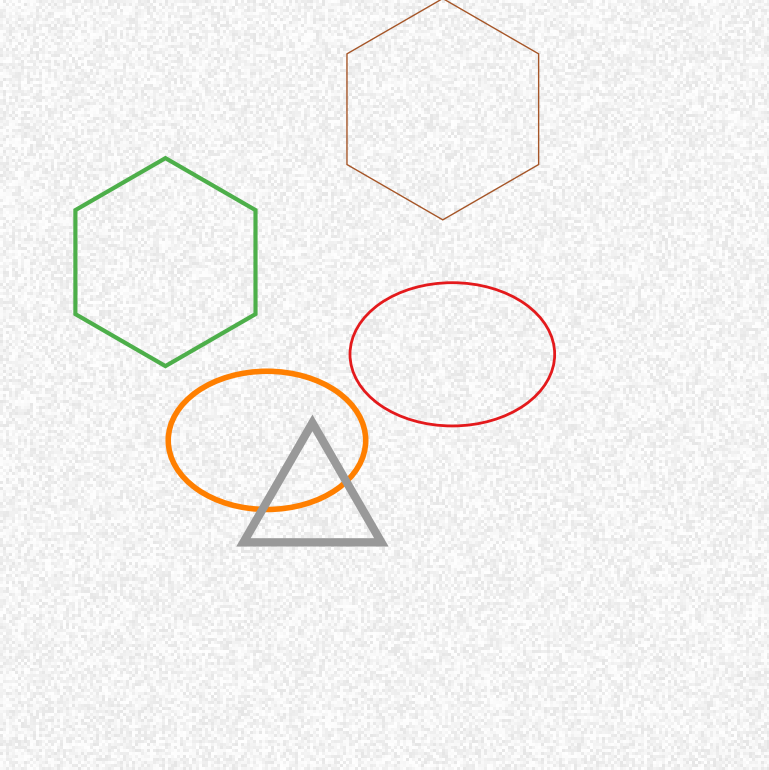[{"shape": "oval", "thickness": 1, "radius": 0.66, "center": [0.587, 0.54]}, {"shape": "hexagon", "thickness": 1.5, "radius": 0.68, "center": [0.215, 0.66]}, {"shape": "oval", "thickness": 2, "radius": 0.64, "center": [0.347, 0.428]}, {"shape": "hexagon", "thickness": 0.5, "radius": 0.72, "center": [0.575, 0.858]}, {"shape": "triangle", "thickness": 3, "radius": 0.52, "center": [0.406, 0.347]}]